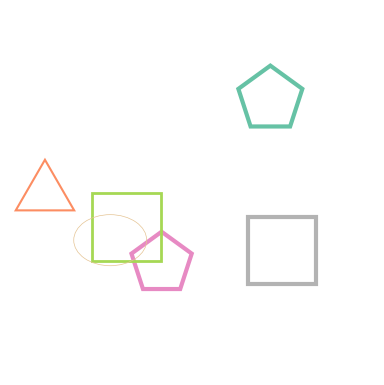[{"shape": "pentagon", "thickness": 3, "radius": 0.44, "center": [0.702, 0.742]}, {"shape": "triangle", "thickness": 1.5, "radius": 0.44, "center": [0.117, 0.497]}, {"shape": "pentagon", "thickness": 3, "radius": 0.41, "center": [0.42, 0.316]}, {"shape": "square", "thickness": 2, "radius": 0.44, "center": [0.328, 0.41]}, {"shape": "oval", "thickness": 0.5, "radius": 0.47, "center": [0.286, 0.376]}, {"shape": "square", "thickness": 3, "radius": 0.44, "center": [0.732, 0.35]}]